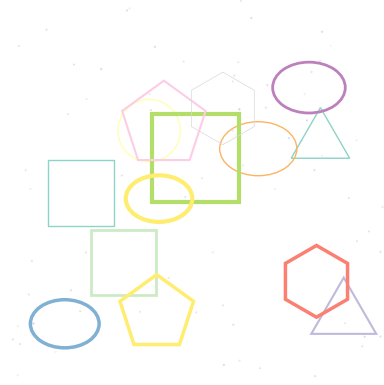[{"shape": "triangle", "thickness": 1, "radius": 0.44, "center": [0.832, 0.633]}, {"shape": "square", "thickness": 1, "radius": 0.43, "center": [0.21, 0.498]}, {"shape": "circle", "thickness": 1, "radius": 0.41, "center": [0.387, 0.661]}, {"shape": "triangle", "thickness": 1.5, "radius": 0.49, "center": [0.893, 0.182]}, {"shape": "hexagon", "thickness": 2.5, "radius": 0.47, "center": [0.822, 0.269]}, {"shape": "oval", "thickness": 2.5, "radius": 0.45, "center": [0.168, 0.159]}, {"shape": "oval", "thickness": 1, "radius": 0.5, "center": [0.671, 0.614]}, {"shape": "square", "thickness": 3, "radius": 0.57, "center": [0.508, 0.591]}, {"shape": "pentagon", "thickness": 1.5, "radius": 0.57, "center": [0.426, 0.677]}, {"shape": "hexagon", "thickness": 0.5, "radius": 0.47, "center": [0.579, 0.718]}, {"shape": "oval", "thickness": 2, "radius": 0.47, "center": [0.802, 0.773]}, {"shape": "square", "thickness": 2, "radius": 0.42, "center": [0.322, 0.319]}, {"shape": "oval", "thickness": 3, "radius": 0.43, "center": [0.413, 0.484]}, {"shape": "pentagon", "thickness": 2.5, "radius": 0.5, "center": [0.407, 0.186]}]